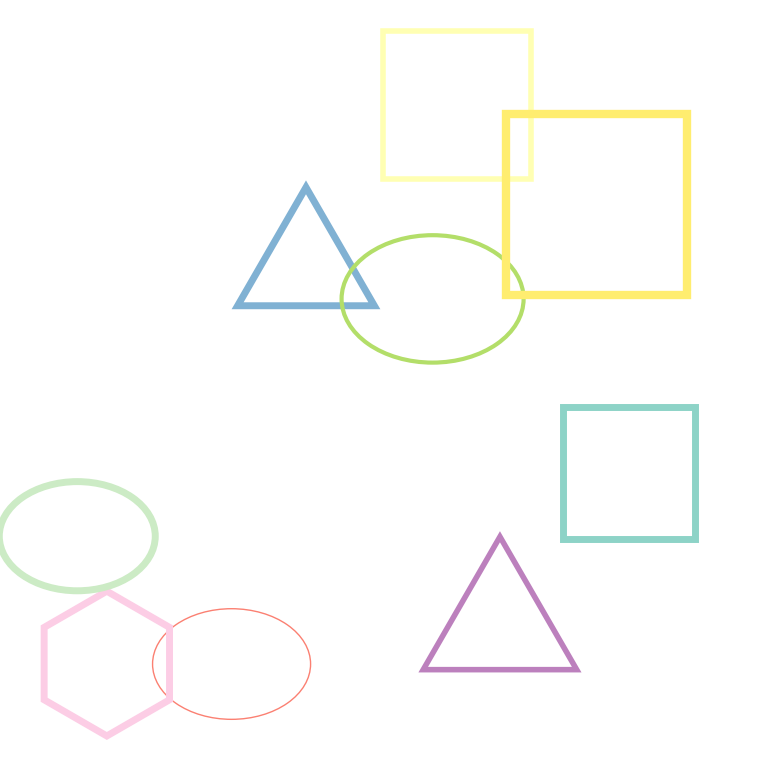[{"shape": "square", "thickness": 2.5, "radius": 0.43, "center": [0.817, 0.386]}, {"shape": "square", "thickness": 2, "radius": 0.48, "center": [0.593, 0.864]}, {"shape": "oval", "thickness": 0.5, "radius": 0.51, "center": [0.301, 0.138]}, {"shape": "triangle", "thickness": 2.5, "radius": 0.51, "center": [0.397, 0.654]}, {"shape": "oval", "thickness": 1.5, "radius": 0.59, "center": [0.562, 0.612]}, {"shape": "hexagon", "thickness": 2.5, "radius": 0.47, "center": [0.139, 0.138]}, {"shape": "triangle", "thickness": 2, "radius": 0.58, "center": [0.649, 0.188]}, {"shape": "oval", "thickness": 2.5, "radius": 0.51, "center": [0.1, 0.304]}, {"shape": "square", "thickness": 3, "radius": 0.59, "center": [0.775, 0.734]}]